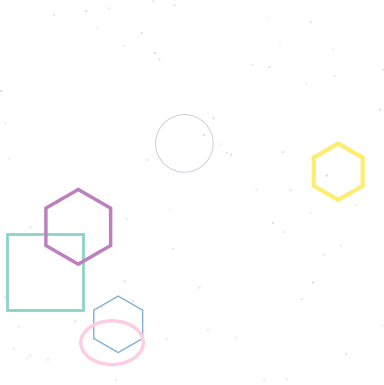[{"shape": "square", "thickness": 2, "radius": 0.5, "center": [0.116, 0.293]}, {"shape": "circle", "thickness": 0.5, "radius": 0.37, "center": [0.479, 0.627]}, {"shape": "hexagon", "thickness": 1, "radius": 0.37, "center": [0.307, 0.158]}, {"shape": "oval", "thickness": 2.5, "radius": 0.41, "center": [0.291, 0.11]}, {"shape": "hexagon", "thickness": 2.5, "radius": 0.49, "center": [0.203, 0.411]}, {"shape": "hexagon", "thickness": 3, "radius": 0.37, "center": [0.878, 0.554]}]